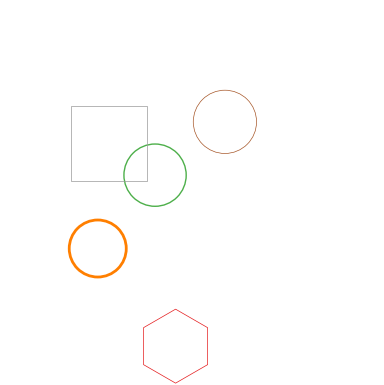[{"shape": "hexagon", "thickness": 0.5, "radius": 0.48, "center": [0.456, 0.101]}, {"shape": "circle", "thickness": 1, "radius": 0.4, "center": [0.403, 0.545]}, {"shape": "circle", "thickness": 2, "radius": 0.37, "center": [0.254, 0.355]}, {"shape": "circle", "thickness": 0.5, "radius": 0.41, "center": [0.584, 0.684]}, {"shape": "square", "thickness": 0.5, "radius": 0.49, "center": [0.283, 0.628]}]